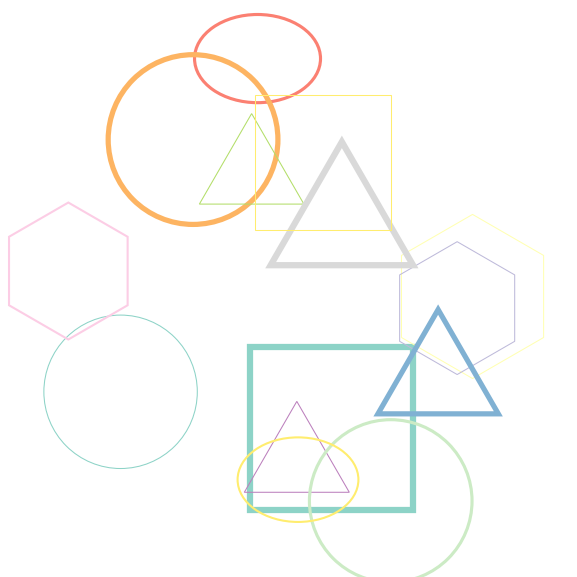[{"shape": "square", "thickness": 3, "radius": 0.7, "center": [0.574, 0.257]}, {"shape": "circle", "thickness": 0.5, "radius": 0.66, "center": [0.209, 0.321]}, {"shape": "hexagon", "thickness": 0.5, "radius": 0.71, "center": [0.818, 0.486]}, {"shape": "hexagon", "thickness": 0.5, "radius": 0.58, "center": [0.792, 0.466]}, {"shape": "oval", "thickness": 1.5, "radius": 0.55, "center": [0.446, 0.898]}, {"shape": "triangle", "thickness": 2.5, "radius": 0.6, "center": [0.759, 0.343]}, {"shape": "circle", "thickness": 2.5, "radius": 0.73, "center": [0.334, 0.757]}, {"shape": "triangle", "thickness": 0.5, "radius": 0.52, "center": [0.436, 0.698]}, {"shape": "hexagon", "thickness": 1, "radius": 0.59, "center": [0.118, 0.53]}, {"shape": "triangle", "thickness": 3, "radius": 0.71, "center": [0.592, 0.611]}, {"shape": "triangle", "thickness": 0.5, "radius": 0.52, "center": [0.514, 0.199]}, {"shape": "circle", "thickness": 1.5, "radius": 0.7, "center": [0.677, 0.132]}, {"shape": "square", "thickness": 0.5, "radius": 0.59, "center": [0.559, 0.718]}, {"shape": "oval", "thickness": 1, "radius": 0.52, "center": [0.516, 0.169]}]